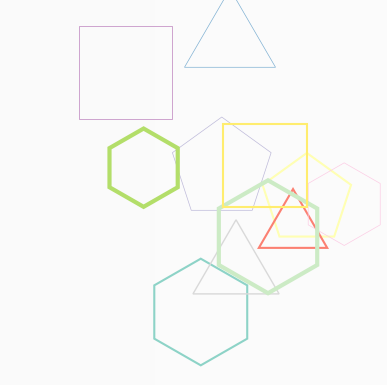[{"shape": "hexagon", "thickness": 1.5, "radius": 0.69, "center": [0.518, 0.19]}, {"shape": "pentagon", "thickness": 1.5, "radius": 0.6, "center": [0.792, 0.483]}, {"shape": "pentagon", "thickness": 0.5, "radius": 0.67, "center": [0.572, 0.562]}, {"shape": "triangle", "thickness": 1.5, "radius": 0.51, "center": [0.756, 0.407]}, {"shape": "triangle", "thickness": 0.5, "radius": 0.68, "center": [0.594, 0.893]}, {"shape": "hexagon", "thickness": 3, "radius": 0.51, "center": [0.371, 0.564]}, {"shape": "hexagon", "thickness": 0.5, "radius": 0.54, "center": [0.888, 0.47]}, {"shape": "triangle", "thickness": 1, "radius": 0.64, "center": [0.609, 0.301]}, {"shape": "square", "thickness": 0.5, "radius": 0.6, "center": [0.324, 0.811]}, {"shape": "hexagon", "thickness": 3, "radius": 0.73, "center": [0.692, 0.385]}, {"shape": "square", "thickness": 1.5, "radius": 0.54, "center": [0.684, 0.57]}]